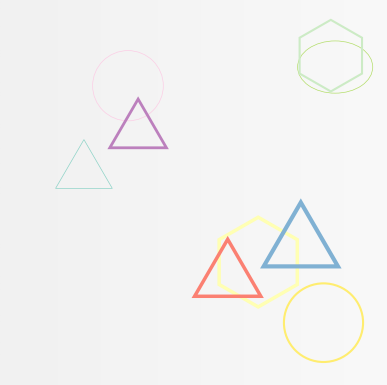[{"shape": "triangle", "thickness": 0.5, "radius": 0.42, "center": [0.217, 0.553]}, {"shape": "hexagon", "thickness": 2.5, "radius": 0.58, "center": [0.666, 0.319]}, {"shape": "triangle", "thickness": 2.5, "radius": 0.49, "center": [0.588, 0.28]}, {"shape": "triangle", "thickness": 3, "radius": 0.55, "center": [0.776, 0.363]}, {"shape": "oval", "thickness": 0.5, "radius": 0.48, "center": [0.865, 0.826]}, {"shape": "circle", "thickness": 0.5, "radius": 0.46, "center": [0.33, 0.777]}, {"shape": "triangle", "thickness": 2, "radius": 0.42, "center": [0.356, 0.658]}, {"shape": "hexagon", "thickness": 1.5, "radius": 0.46, "center": [0.854, 0.855]}, {"shape": "circle", "thickness": 1.5, "radius": 0.51, "center": [0.835, 0.162]}]